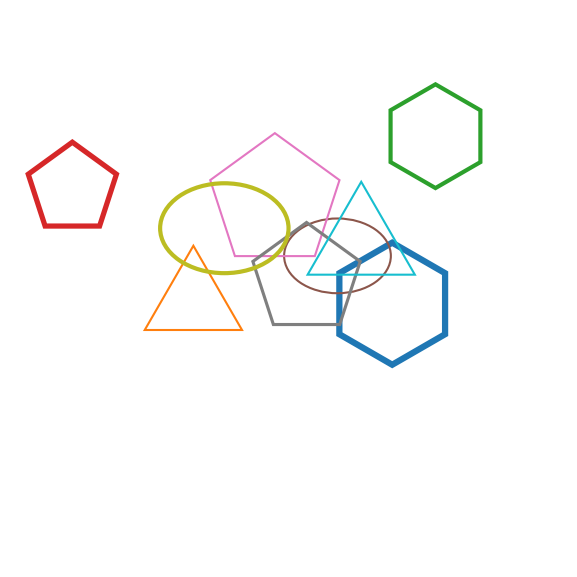[{"shape": "hexagon", "thickness": 3, "radius": 0.53, "center": [0.679, 0.473]}, {"shape": "triangle", "thickness": 1, "radius": 0.49, "center": [0.335, 0.476]}, {"shape": "hexagon", "thickness": 2, "radius": 0.45, "center": [0.754, 0.763]}, {"shape": "pentagon", "thickness": 2.5, "radius": 0.4, "center": [0.125, 0.673]}, {"shape": "oval", "thickness": 1, "radius": 0.46, "center": [0.584, 0.556]}, {"shape": "pentagon", "thickness": 1, "radius": 0.59, "center": [0.476, 0.651]}, {"shape": "pentagon", "thickness": 1.5, "radius": 0.49, "center": [0.531, 0.516]}, {"shape": "oval", "thickness": 2, "radius": 0.56, "center": [0.388, 0.604]}, {"shape": "triangle", "thickness": 1, "radius": 0.54, "center": [0.626, 0.577]}]